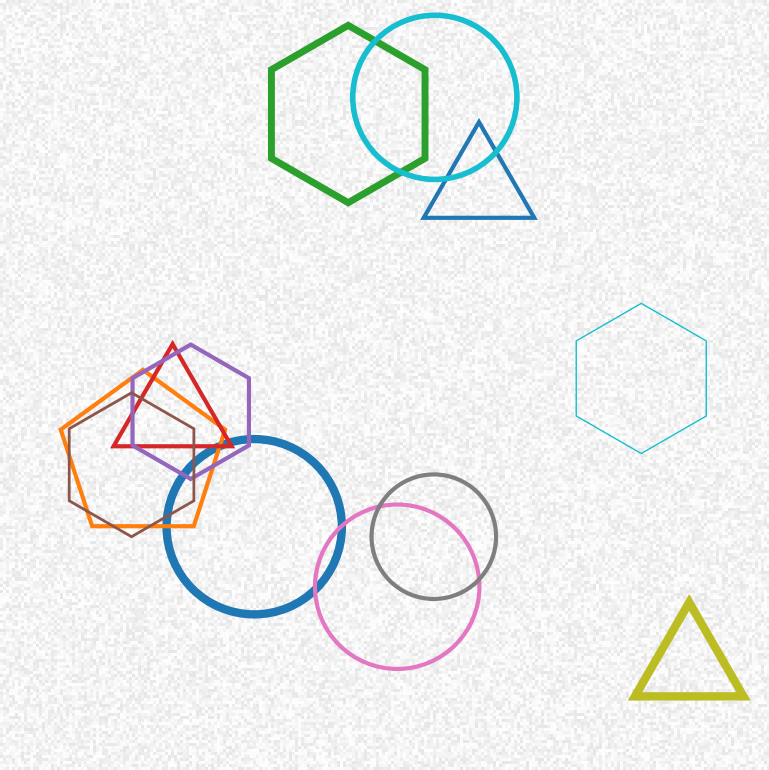[{"shape": "triangle", "thickness": 1.5, "radius": 0.41, "center": [0.622, 0.759]}, {"shape": "circle", "thickness": 3, "radius": 0.57, "center": [0.33, 0.316]}, {"shape": "pentagon", "thickness": 1.5, "radius": 0.56, "center": [0.186, 0.407]}, {"shape": "hexagon", "thickness": 2.5, "radius": 0.58, "center": [0.452, 0.852]}, {"shape": "triangle", "thickness": 1.5, "radius": 0.44, "center": [0.224, 0.465]}, {"shape": "hexagon", "thickness": 1.5, "radius": 0.44, "center": [0.248, 0.465]}, {"shape": "hexagon", "thickness": 1, "radius": 0.47, "center": [0.171, 0.396]}, {"shape": "circle", "thickness": 1.5, "radius": 0.53, "center": [0.516, 0.238]}, {"shape": "circle", "thickness": 1.5, "radius": 0.4, "center": [0.563, 0.303]}, {"shape": "triangle", "thickness": 3, "radius": 0.41, "center": [0.895, 0.136]}, {"shape": "hexagon", "thickness": 0.5, "radius": 0.49, "center": [0.833, 0.509]}, {"shape": "circle", "thickness": 2, "radius": 0.53, "center": [0.565, 0.874]}]